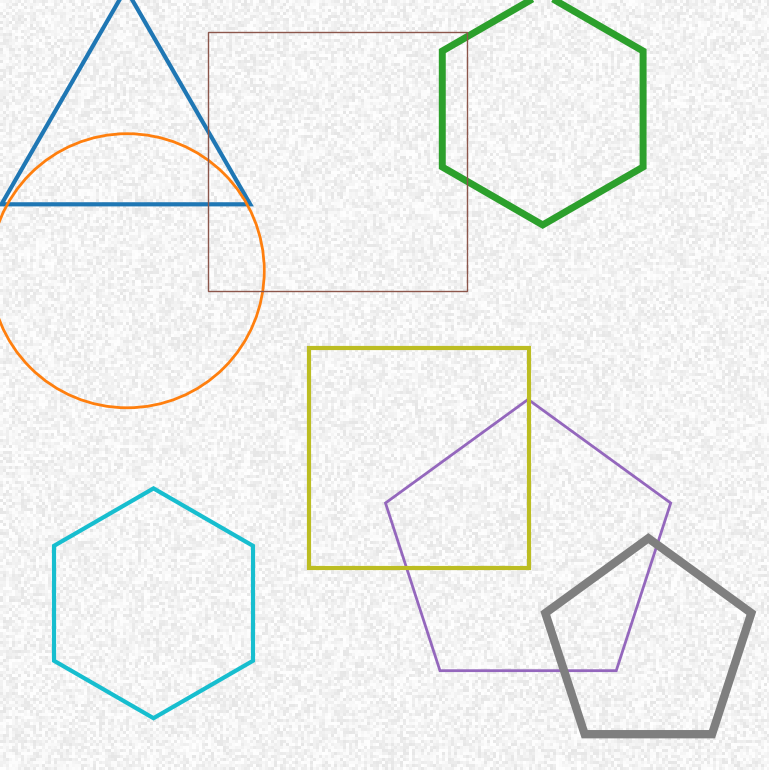[{"shape": "triangle", "thickness": 1.5, "radius": 0.93, "center": [0.163, 0.828]}, {"shape": "circle", "thickness": 1, "radius": 0.89, "center": [0.165, 0.648]}, {"shape": "hexagon", "thickness": 2.5, "radius": 0.75, "center": [0.705, 0.858]}, {"shape": "pentagon", "thickness": 1, "radius": 0.97, "center": [0.686, 0.287]}, {"shape": "square", "thickness": 0.5, "radius": 0.84, "center": [0.438, 0.791]}, {"shape": "pentagon", "thickness": 3, "radius": 0.7, "center": [0.842, 0.16]}, {"shape": "square", "thickness": 1.5, "radius": 0.71, "center": [0.545, 0.405]}, {"shape": "hexagon", "thickness": 1.5, "radius": 0.75, "center": [0.199, 0.217]}]